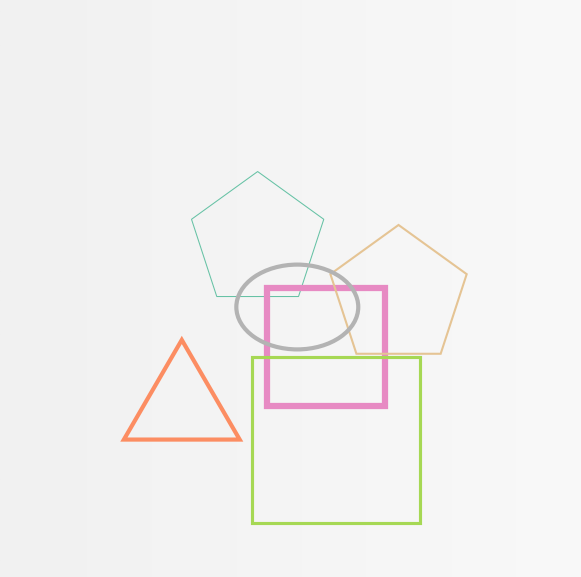[{"shape": "pentagon", "thickness": 0.5, "radius": 0.6, "center": [0.443, 0.582]}, {"shape": "triangle", "thickness": 2, "radius": 0.58, "center": [0.313, 0.295]}, {"shape": "square", "thickness": 3, "radius": 0.51, "center": [0.561, 0.398]}, {"shape": "square", "thickness": 1.5, "radius": 0.72, "center": [0.578, 0.237]}, {"shape": "pentagon", "thickness": 1, "radius": 0.62, "center": [0.686, 0.486]}, {"shape": "oval", "thickness": 2, "radius": 0.52, "center": [0.511, 0.468]}]